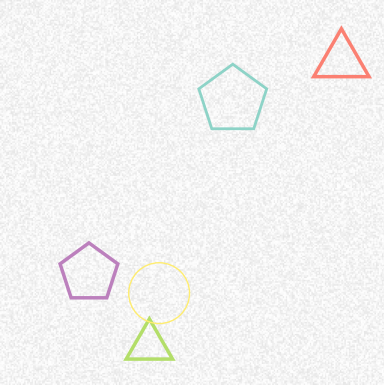[{"shape": "pentagon", "thickness": 2, "radius": 0.46, "center": [0.605, 0.741]}, {"shape": "triangle", "thickness": 2.5, "radius": 0.41, "center": [0.887, 0.842]}, {"shape": "triangle", "thickness": 2.5, "radius": 0.35, "center": [0.388, 0.102]}, {"shape": "pentagon", "thickness": 2.5, "radius": 0.39, "center": [0.231, 0.29]}, {"shape": "circle", "thickness": 1, "radius": 0.39, "center": [0.413, 0.239]}]